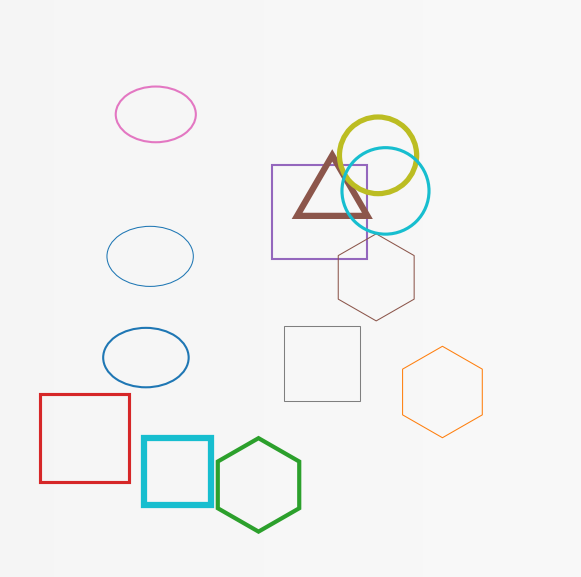[{"shape": "oval", "thickness": 1, "radius": 0.37, "center": [0.251, 0.38]}, {"shape": "oval", "thickness": 0.5, "radius": 0.37, "center": [0.258, 0.555]}, {"shape": "hexagon", "thickness": 0.5, "radius": 0.4, "center": [0.761, 0.32]}, {"shape": "hexagon", "thickness": 2, "radius": 0.4, "center": [0.445, 0.16]}, {"shape": "square", "thickness": 1.5, "radius": 0.38, "center": [0.145, 0.241]}, {"shape": "square", "thickness": 1, "radius": 0.41, "center": [0.549, 0.633]}, {"shape": "hexagon", "thickness": 0.5, "radius": 0.38, "center": [0.647, 0.519]}, {"shape": "triangle", "thickness": 3, "radius": 0.35, "center": [0.572, 0.66]}, {"shape": "oval", "thickness": 1, "radius": 0.34, "center": [0.268, 0.801]}, {"shape": "square", "thickness": 0.5, "radius": 0.33, "center": [0.553, 0.369]}, {"shape": "circle", "thickness": 2.5, "radius": 0.33, "center": [0.65, 0.73]}, {"shape": "square", "thickness": 3, "radius": 0.29, "center": [0.306, 0.182]}, {"shape": "circle", "thickness": 1.5, "radius": 0.37, "center": [0.663, 0.669]}]